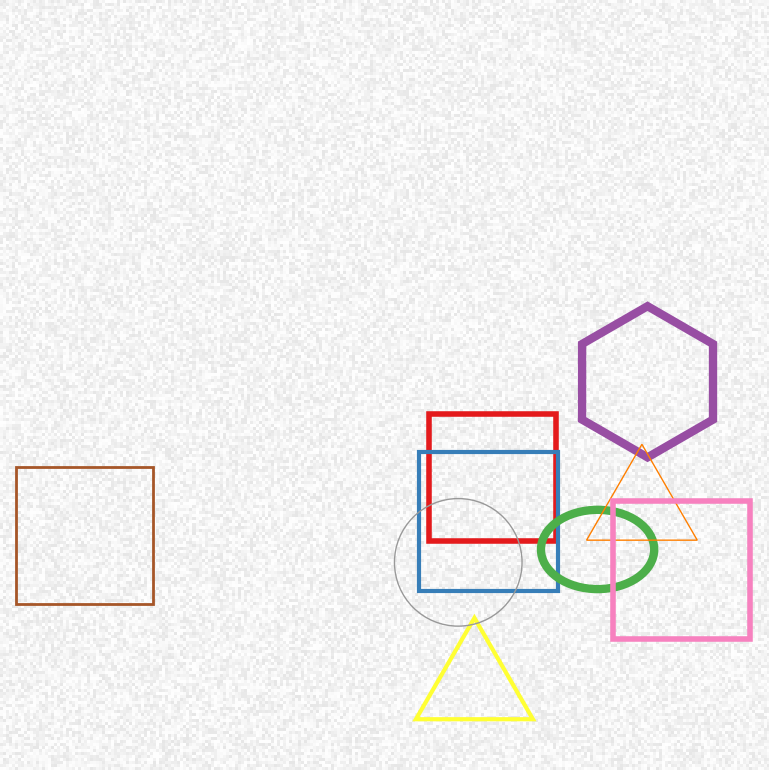[{"shape": "square", "thickness": 2, "radius": 0.41, "center": [0.64, 0.38]}, {"shape": "square", "thickness": 1.5, "radius": 0.45, "center": [0.634, 0.323]}, {"shape": "oval", "thickness": 3, "radius": 0.37, "center": [0.776, 0.286]}, {"shape": "hexagon", "thickness": 3, "radius": 0.49, "center": [0.841, 0.504]}, {"shape": "triangle", "thickness": 0.5, "radius": 0.41, "center": [0.834, 0.34]}, {"shape": "triangle", "thickness": 1.5, "radius": 0.44, "center": [0.616, 0.11]}, {"shape": "square", "thickness": 1, "radius": 0.44, "center": [0.11, 0.305]}, {"shape": "square", "thickness": 2, "radius": 0.45, "center": [0.885, 0.26]}, {"shape": "circle", "thickness": 0.5, "radius": 0.41, "center": [0.595, 0.27]}]